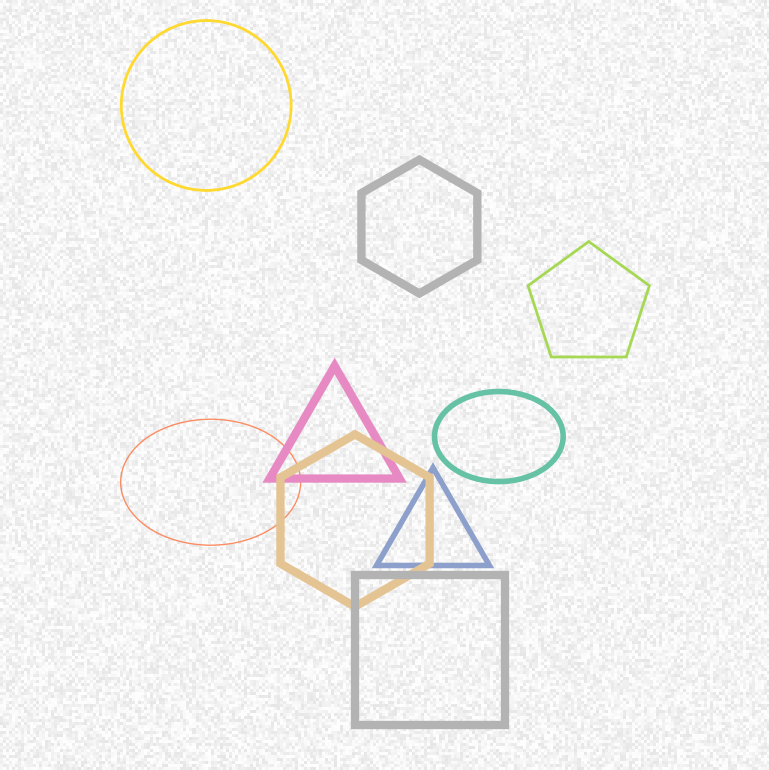[{"shape": "oval", "thickness": 2, "radius": 0.42, "center": [0.648, 0.433]}, {"shape": "oval", "thickness": 0.5, "radius": 0.58, "center": [0.274, 0.374]}, {"shape": "triangle", "thickness": 2, "radius": 0.42, "center": [0.562, 0.308]}, {"shape": "triangle", "thickness": 3, "radius": 0.49, "center": [0.435, 0.427]}, {"shape": "pentagon", "thickness": 1, "radius": 0.41, "center": [0.765, 0.603]}, {"shape": "circle", "thickness": 1, "radius": 0.55, "center": [0.268, 0.863]}, {"shape": "hexagon", "thickness": 3, "radius": 0.56, "center": [0.461, 0.324]}, {"shape": "square", "thickness": 3, "radius": 0.49, "center": [0.559, 0.156]}, {"shape": "hexagon", "thickness": 3, "radius": 0.43, "center": [0.545, 0.706]}]